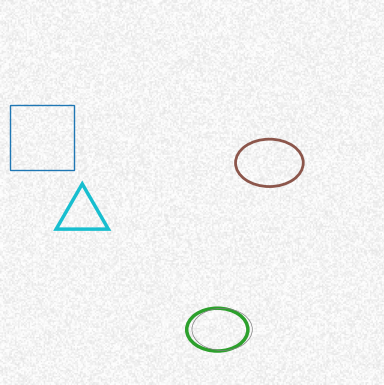[{"shape": "square", "thickness": 1, "radius": 0.42, "center": [0.109, 0.643]}, {"shape": "oval", "thickness": 2.5, "radius": 0.4, "center": [0.564, 0.144]}, {"shape": "oval", "thickness": 2, "radius": 0.44, "center": [0.7, 0.577]}, {"shape": "oval", "thickness": 0.5, "radius": 0.39, "center": [0.577, 0.144]}, {"shape": "triangle", "thickness": 2.5, "radius": 0.39, "center": [0.214, 0.444]}]